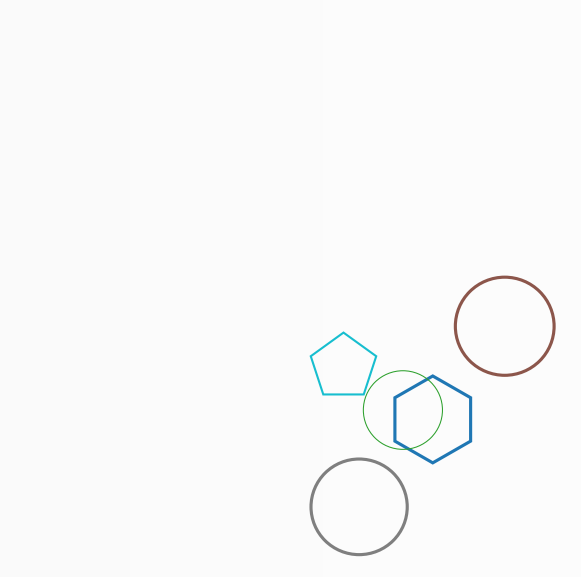[{"shape": "hexagon", "thickness": 1.5, "radius": 0.38, "center": [0.745, 0.273]}, {"shape": "circle", "thickness": 0.5, "radius": 0.34, "center": [0.693, 0.289]}, {"shape": "circle", "thickness": 1.5, "radius": 0.42, "center": [0.868, 0.434]}, {"shape": "circle", "thickness": 1.5, "radius": 0.41, "center": [0.618, 0.121]}, {"shape": "pentagon", "thickness": 1, "radius": 0.3, "center": [0.591, 0.364]}]